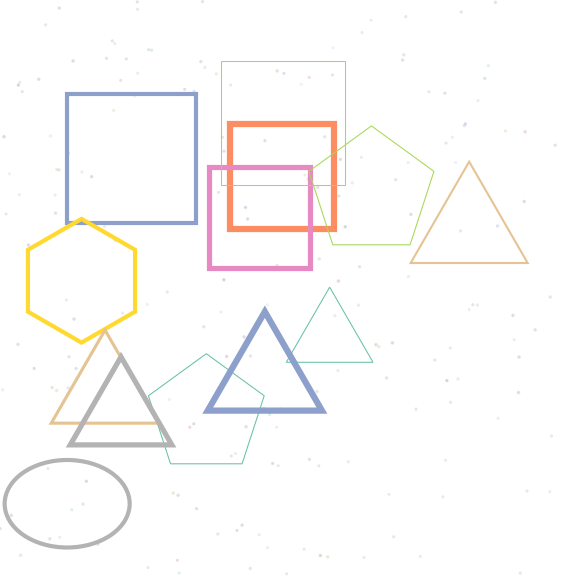[{"shape": "triangle", "thickness": 0.5, "radius": 0.43, "center": [0.571, 0.415]}, {"shape": "pentagon", "thickness": 0.5, "radius": 0.53, "center": [0.357, 0.281]}, {"shape": "square", "thickness": 3, "radius": 0.45, "center": [0.488, 0.693]}, {"shape": "triangle", "thickness": 3, "radius": 0.57, "center": [0.459, 0.345]}, {"shape": "square", "thickness": 2, "radius": 0.56, "center": [0.227, 0.724]}, {"shape": "square", "thickness": 2.5, "radius": 0.44, "center": [0.449, 0.623]}, {"shape": "square", "thickness": 0.5, "radius": 0.54, "center": [0.49, 0.786]}, {"shape": "pentagon", "thickness": 0.5, "radius": 0.57, "center": [0.643, 0.667]}, {"shape": "hexagon", "thickness": 2, "radius": 0.54, "center": [0.141, 0.513]}, {"shape": "triangle", "thickness": 1, "radius": 0.58, "center": [0.812, 0.602]}, {"shape": "triangle", "thickness": 1.5, "radius": 0.54, "center": [0.182, 0.32]}, {"shape": "triangle", "thickness": 2.5, "radius": 0.51, "center": [0.21, 0.28]}, {"shape": "oval", "thickness": 2, "radius": 0.54, "center": [0.116, 0.127]}]